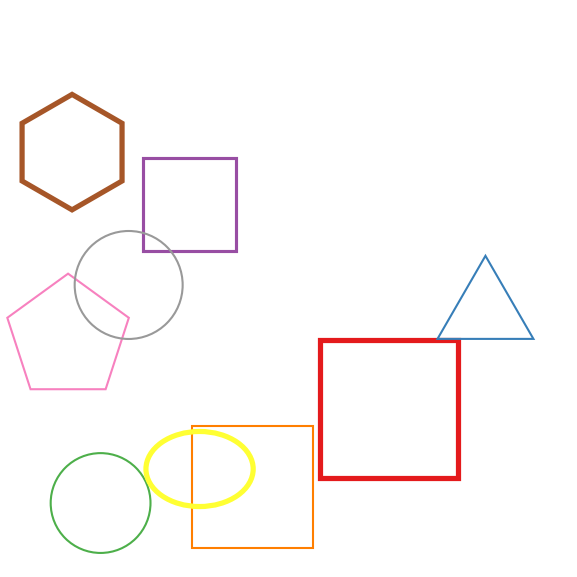[{"shape": "square", "thickness": 2.5, "radius": 0.6, "center": [0.673, 0.291]}, {"shape": "triangle", "thickness": 1, "radius": 0.48, "center": [0.841, 0.46]}, {"shape": "circle", "thickness": 1, "radius": 0.43, "center": [0.174, 0.128]}, {"shape": "square", "thickness": 1.5, "radius": 0.4, "center": [0.328, 0.645]}, {"shape": "square", "thickness": 1, "radius": 0.53, "center": [0.437, 0.156]}, {"shape": "oval", "thickness": 2.5, "radius": 0.46, "center": [0.346, 0.187]}, {"shape": "hexagon", "thickness": 2.5, "radius": 0.5, "center": [0.125, 0.736]}, {"shape": "pentagon", "thickness": 1, "radius": 0.55, "center": [0.118, 0.415]}, {"shape": "circle", "thickness": 1, "radius": 0.47, "center": [0.223, 0.506]}]